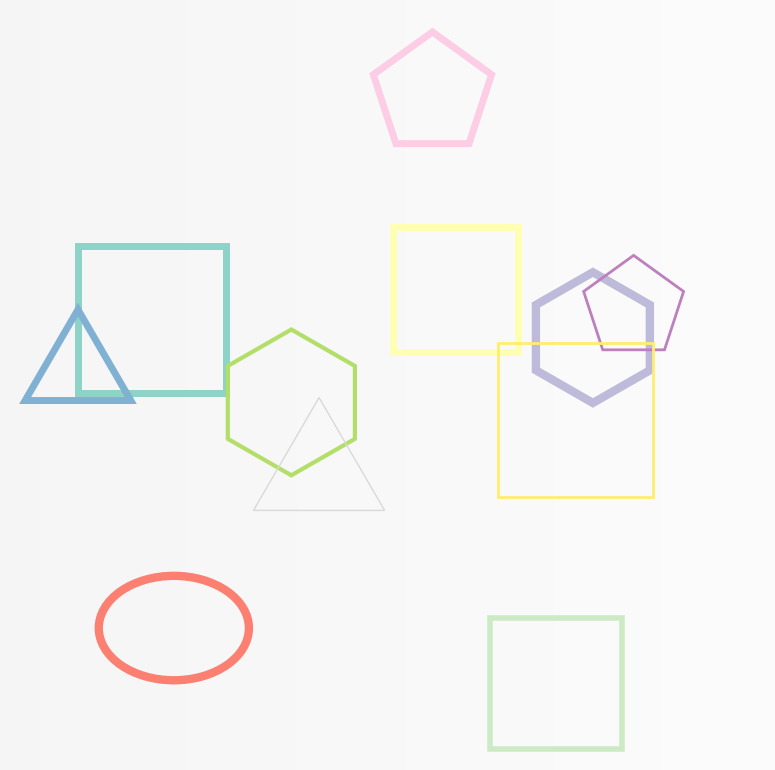[{"shape": "square", "thickness": 2.5, "radius": 0.48, "center": [0.196, 0.585]}, {"shape": "square", "thickness": 2.5, "radius": 0.41, "center": [0.588, 0.624]}, {"shape": "hexagon", "thickness": 3, "radius": 0.42, "center": [0.765, 0.562]}, {"shape": "oval", "thickness": 3, "radius": 0.48, "center": [0.224, 0.184]}, {"shape": "triangle", "thickness": 2.5, "radius": 0.39, "center": [0.101, 0.519]}, {"shape": "hexagon", "thickness": 1.5, "radius": 0.47, "center": [0.376, 0.477]}, {"shape": "pentagon", "thickness": 2.5, "radius": 0.4, "center": [0.558, 0.878]}, {"shape": "triangle", "thickness": 0.5, "radius": 0.49, "center": [0.412, 0.386]}, {"shape": "pentagon", "thickness": 1, "radius": 0.34, "center": [0.818, 0.601]}, {"shape": "square", "thickness": 2, "radius": 0.43, "center": [0.717, 0.113]}, {"shape": "square", "thickness": 1, "radius": 0.5, "center": [0.742, 0.455]}]